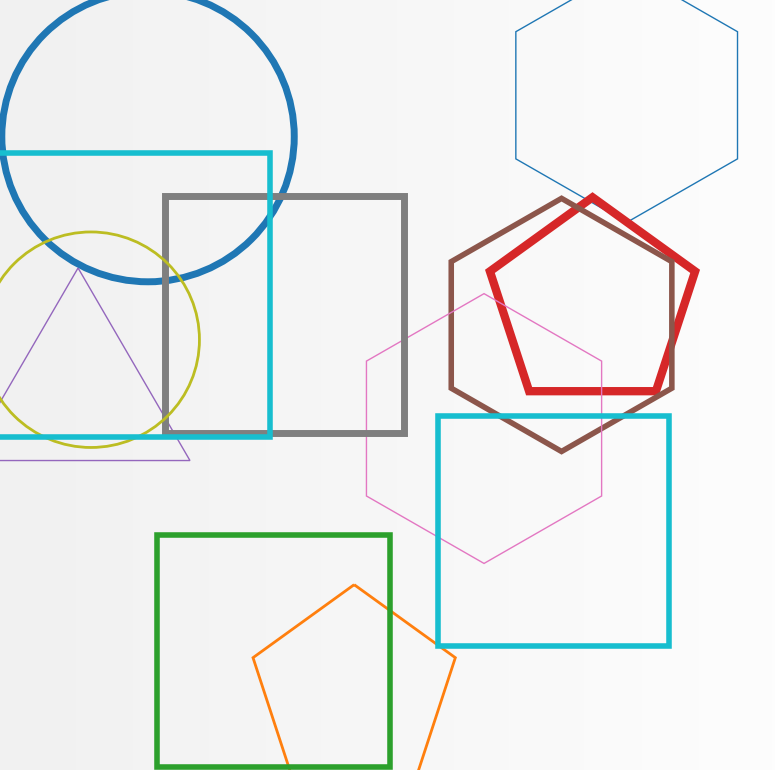[{"shape": "hexagon", "thickness": 0.5, "radius": 0.83, "center": [0.809, 0.876]}, {"shape": "circle", "thickness": 2.5, "radius": 0.94, "center": [0.191, 0.823]}, {"shape": "pentagon", "thickness": 1, "radius": 0.69, "center": [0.457, 0.103]}, {"shape": "square", "thickness": 2, "radius": 0.75, "center": [0.353, 0.154]}, {"shape": "pentagon", "thickness": 3, "radius": 0.7, "center": [0.765, 0.605]}, {"shape": "triangle", "thickness": 0.5, "radius": 0.83, "center": [0.101, 0.485]}, {"shape": "hexagon", "thickness": 2, "radius": 0.82, "center": [0.725, 0.578]}, {"shape": "hexagon", "thickness": 0.5, "radius": 0.88, "center": [0.625, 0.443]}, {"shape": "square", "thickness": 2.5, "radius": 0.77, "center": [0.367, 0.591]}, {"shape": "circle", "thickness": 1, "radius": 0.7, "center": [0.117, 0.559]}, {"shape": "square", "thickness": 2, "radius": 0.75, "center": [0.714, 0.311]}, {"shape": "square", "thickness": 2, "radius": 0.92, "center": [0.164, 0.617]}]